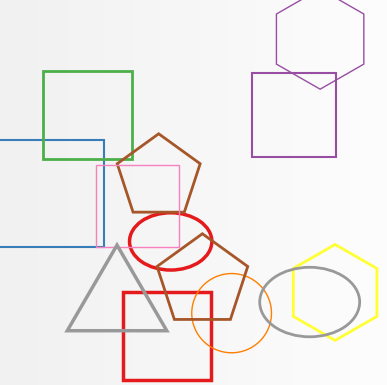[{"shape": "square", "thickness": 2.5, "radius": 0.57, "center": [0.431, 0.127]}, {"shape": "oval", "thickness": 2.5, "radius": 0.53, "center": [0.44, 0.373]}, {"shape": "square", "thickness": 1.5, "radius": 0.7, "center": [0.128, 0.497]}, {"shape": "square", "thickness": 2, "radius": 0.57, "center": [0.226, 0.701]}, {"shape": "hexagon", "thickness": 1, "radius": 0.65, "center": [0.826, 0.899]}, {"shape": "square", "thickness": 1.5, "radius": 0.54, "center": [0.759, 0.701]}, {"shape": "circle", "thickness": 1, "radius": 0.51, "center": [0.598, 0.187]}, {"shape": "hexagon", "thickness": 2, "radius": 0.62, "center": [0.865, 0.24]}, {"shape": "pentagon", "thickness": 2, "radius": 0.62, "center": [0.522, 0.27]}, {"shape": "pentagon", "thickness": 2, "radius": 0.56, "center": [0.41, 0.54]}, {"shape": "square", "thickness": 1, "radius": 0.54, "center": [0.356, 0.465]}, {"shape": "oval", "thickness": 2, "radius": 0.64, "center": [0.799, 0.215]}, {"shape": "triangle", "thickness": 2.5, "radius": 0.74, "center": [0.302, 0.215]}]